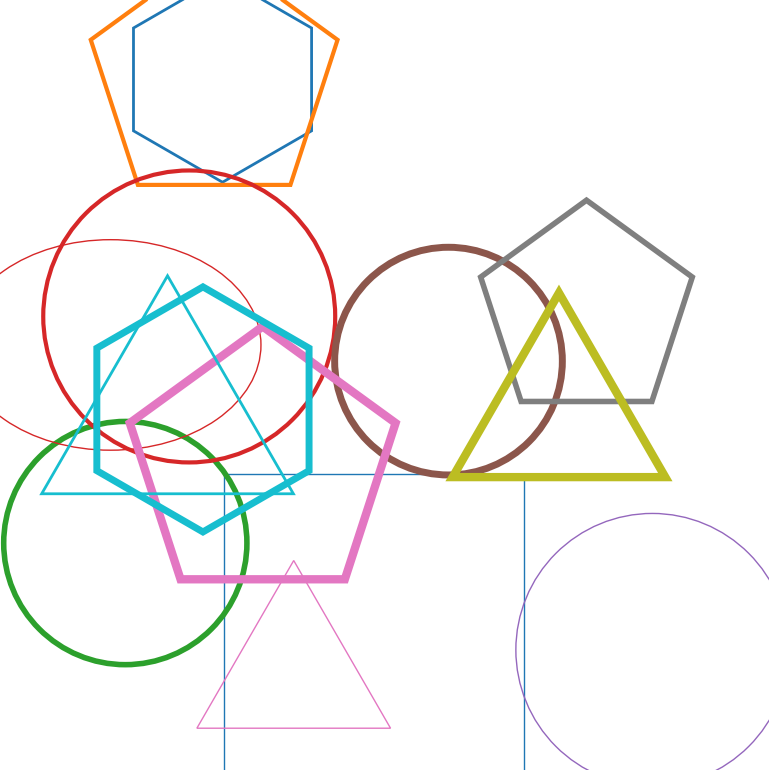[{"shape": "hexagon", "thickness": 1, "radius": 0.67, "center": [0.289, 0.897]}, {"shape": "square", "thickness": 0.5, "radius": 0.98, "center": [0.486, 0.189]}, {"shape": "pentagon", "thickness": 1.5, "radius": 0.84, "center": [0.278, 0.896]}, {"shape": "circle", "thickness": 2, "radius": 0.79, "center": [0.163, 0.295]}, {"shape": "circle", "thickness": 1.5, "radius": 0.95, "center": [0.246, 0.589]}, {"shape": "oval", "thickness": 0.5, "radius": 0.98, "center": [0.144, 0.552]}, {"shape": "circle", "thickness": 0.5, "radius": 0.89, "center": [0.847, 0.156]}, {"shape": "circle", "thickness": 2.5, "radius": 0.74, "center": [0.582, 0.531]}, {"shape": "triangle", "thickness": 0.5, "radius": 0.73, "center": [0.381, 0.127]}, {"shape": "pentagon", "thickness": 3, "radius": 0.91, "center": [0.341, 0.395]}, {"shape": "pentagon", "thickness": 2, "radius": 0.72, "center": [0.762, 0.595]}, {"shape": "triangle", "thickness": 3, "radius": 0.8, "center": [0.726, 0.46]}, {"shape": "triangle", "thickness": 1, "radius": 0.94, "center": [0.218, 0.453]}, {"shape": "hexagon", "thickness": 2.5, "radius": 0.8, "center": [0.264, 0.468]}]